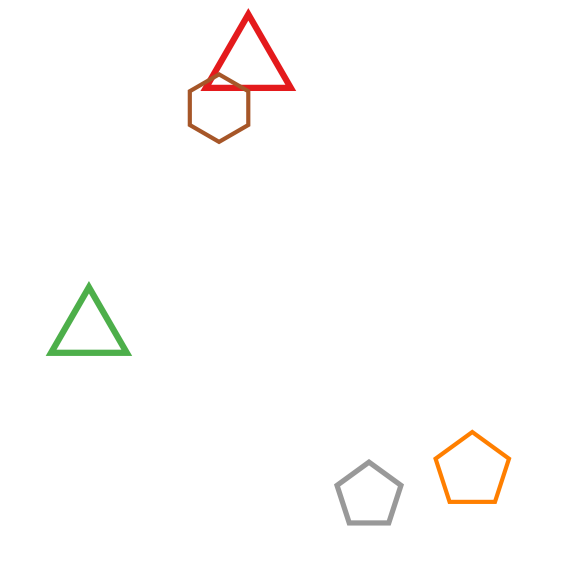[{"shape": "triangle", "thickness": 3, "radius": 0.42, "center": [0.43, 0.889]}, {"shape": "triangle", "thickness": 3, "radius": 0.38, "center": [0.154, 0.426]}, {"shape": "pentagon", "thickness": 2, "radius": 0.33, "center": [0.818, 0.184]}, {"shape": "hexagon", "thickness": 2, "radius": 0.29, "center": [0.379, 0.812]}, {"shape": "pentagon", "thickness": 2.5, "radius": 0.29, "center": [0.639, 0.141]}]